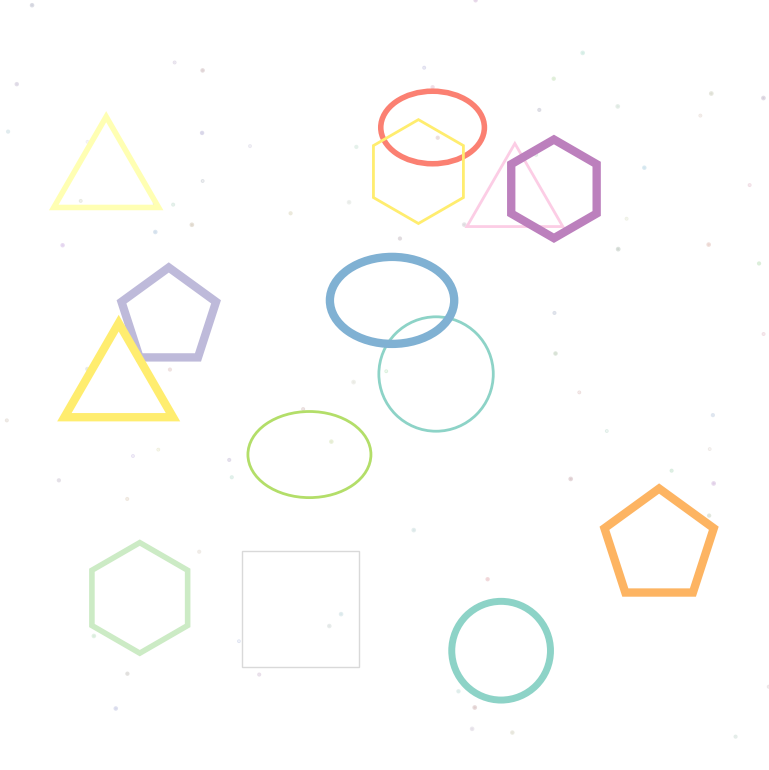[{"shape": "circle", "thickness": 1, "radius": 0.37, "center": [0.566, 0.514]}, {"shape": "circle", "thickness": 2.5, "radius": 0.32, "center": [0.651, 0.155]}, {"shape": "triangle", "thickness": 2, "radius": 0.39, "center": [0.138, 0.77]}, {"shape": "pentagon", "thickness": 3, "radius": 0.32, "center": [0.219, 0.588]}, {"shape": "oval", "thickness": 2, "radius": 0.34, "center": [0.562, 0.834]}, {"shape": "oval", "thickness": 3, "radius": 0.4, "center": [0.509, 0.61]}, {"shape": "pentagon", "thickness": 3, "radius": 0.37, "center": [0.856, 0.291]}, {"shape": "oval", "thickness": 1, "radius": 0.4, "center": [0.402, 0.41]}, {"shape": "triangle", "thickness": 1, "radius": 0.36, "center": [0.669, 0.742]}, {"shape": "square", "thickness": 0.5, "radius": 0.38, "center": [0.39, 0.209]}, {"shape": "hexagon", "thickness": 3, "radius": 0.32, "center": [0.719, 0.755]}, {"shape": "hexagon", "thickness": 2, "radius": 0.36, "center": [0.182, 0.224]}, {"shape": "hexagon", "thickness": 1, "radius": 0.34, "center": [0.543, 0.777]}, {"shape": "triangle", "thickness": 3, "radius": 0.41, "center": [0.154, 0.499]}]